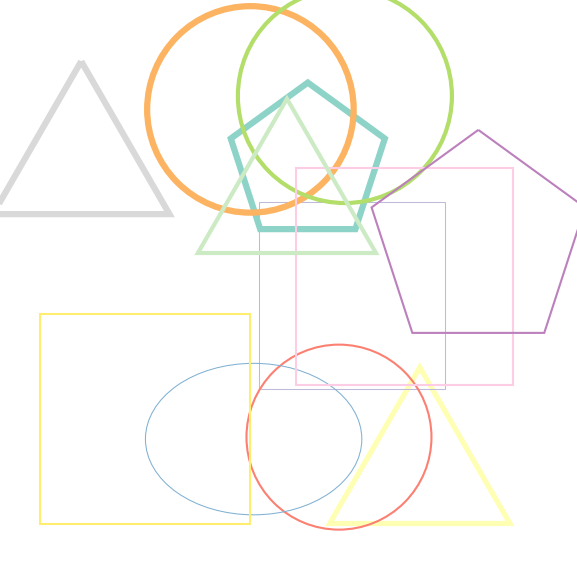[{"shape": "pentagon", "thickness": 3, "radius": 0.7, "center": [0.533, 0.716]}, {"shape": "triangle", "thickness": 2.5, "radius": 0.9, "center": [0.727, 0.183]}, {"shape": "square", "thickness": 0.5, "radius": 0.81, "center": [0.609, 0.487]}, {"shape": "circle", "thickness": 1, "radius": 0.8, "center": [0.587, 0.242]}, {"shape": "oval", "thickness": 0.5, "radius": 0.94, "center": [0.439, 0.239]}, {"shape": "circle", "thickness": 3, "radius": 0.89, "center": [0.434, 0.81]}, {"shape": "circle", "thickness": 2, "radius": 0.93, "center": [0.597, 0.833]}, {"shape": "square", "thickness": 1, "radius": 0.94, "center": [0.701, 0.521]}, {"shape": "triangle", "thickness": 3, "radius": 0.88, "center": [0.141, 0.717]}, {"shape": "pentagon", "thickness": 1, "radius": 0.97, "center": [0.828, 0.58]}, {"shape": "triangle", "thickness": 2, "radius": 0.89, "center": [0.497, 0.65]}, {"shape": "square", "thickness": 1, "radius": 0.91, "center": [0.252, 0.274]}]